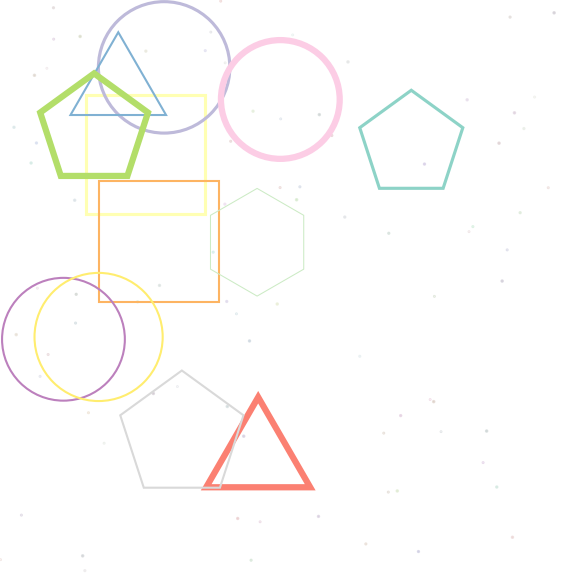[{"shape": "pentagon", "thickness": 1.5, "radius": 0.47, "center": [0.712, 0.749]}, {"shape": "square", "thickness": 1.5, "radius": 0.51, "center": [0.252, 0.731]}, {"shape": "circle", "thickness": 1.5, "radius": 0.57, "center": [0.284, 0.882]}, {"shape": "triangle", "thickness": 3, "radius": 0.52, "center": [0.447, 0.207]}, {"shape": "triangle", "thickness": 1, "radius": 0.48, "center": [0.205, 0.848]}, {"shape": "square", "thickness": 1, "radius": 0.52, "center": [0.275, 0.581]}, {"shape": "pentagon", "thickness": 3, "radius": 0.49, "center": [0.163, 0.774]}, {"shape": "circle", "thickness": 3, "radius": 0.51, "center": [0.485, 0.827]}, {"shape": "pentagon", "thickness": 1, "radius": 0.56, "center": [0.315, 0.245]}, {"shape": "circle", "thickness": 1, "radius": 0.53, "center": [0.11, 0.412]}, {"shape": "hexagon", "thickness": 0.5, "radius": 0.47, "center": [0.445, 0.58]}, {"shape": "circle", "thickness": 1, "radius": 0.55, "center": [0.171, 0.416]}]